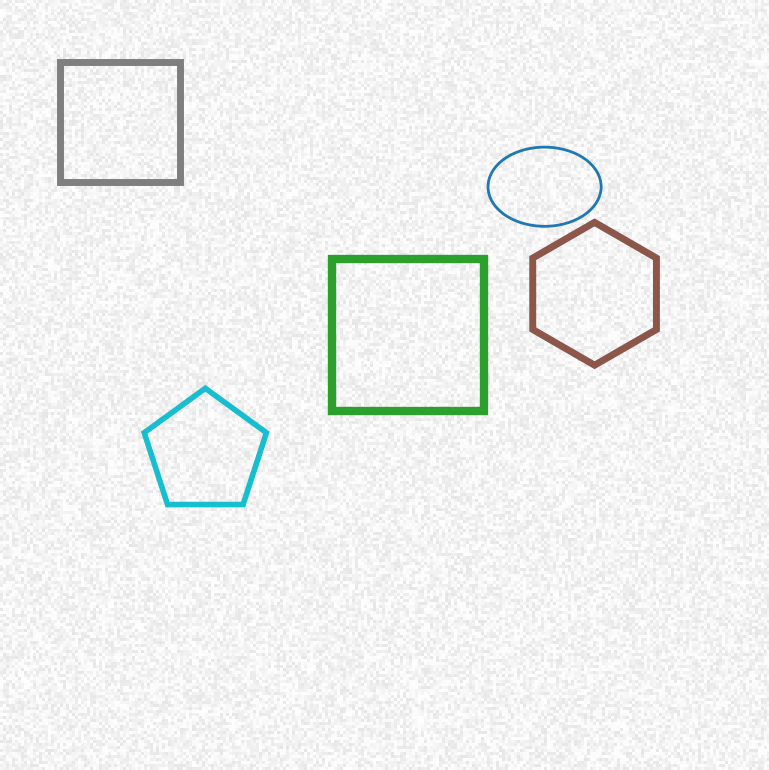[{"shape": "oval", "thickness": 1, "radius": 0.37, "center": [0.707, 0.758]}, {"shape": "square", "thickness": 3, "radius": 0.49, "center": [0.53, 0.565]}, {"shape": "hexagon", "thickness": 2.5, "radius": 0.46, "center": [0.772, 0.618]}, {"shape": "square", "thickness": 2.5, "radius": 0.39, "center": [0.156, 0.842]}, {"shape": "pentagon", "thickness": 2, "radius": 0.42, "center": [0.267, 0.412]}]